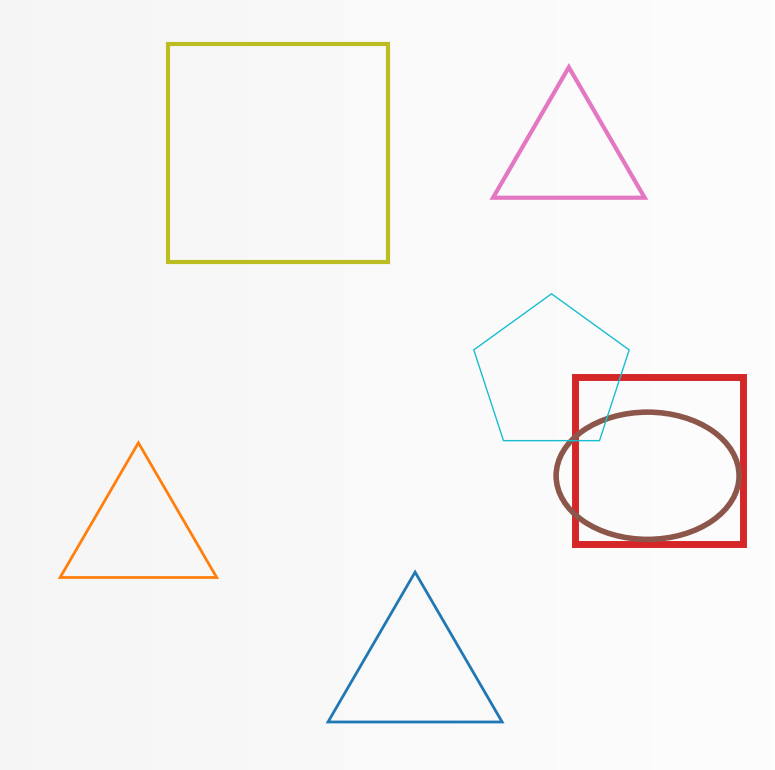[{"shape": "triangle", "thickness": 1, "radius": 0.65, "center": [0.536, 0.127]}, {"shape": "triangle", "thickness": 1, "radius": 0.58, "center": [0.179, 0.308]}, {"shape": "square", "thickness": 2.5, "radius": 0.54, "center": [0.85, 0.401]}, {"shape": "oval", "thickness": 2, "radius": 0.59, "center": [0.836, 0.382]}, {"shape": "triangle", "thickness": 1.5, "radius": 0.56, "center": [0.734, 0.8]}, {"shape": "square", "thickness": 1.5, "radius": 0.71, "center": [0.359, 0.801]}, {"shape": "pentagon", "thickness": 0.5, "radius": 0.53, "center": [0.712, 0.513]}]